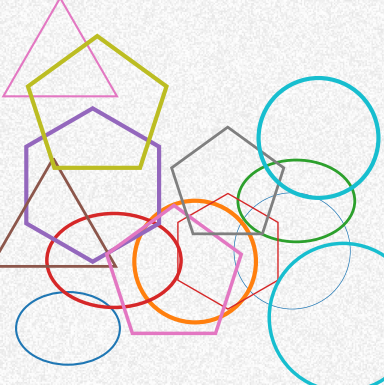[{"shape": "circle", "thickness": 0.5, "radius": 0.76, "center": [0.759, 0.348]}, {"shape": "oval", "thickness": 1.5, "radius": 0.67, "center": [0.177, 0.147]}, {"shape": "circle", "thickness": 3, "radius": 0.79, "center": [0.507, 0.321]}, {"shape": "oval", "thickness": 2, "radius": 0.76, "center": [0.77, 0.478]}, {"shape": "hexagon", "thickness": 1, "radius": 0.75, "center": [0.592, 0.347]}, {"shape": "oval", "thickness": 2.5, "radius": 0.87, "center": [0.296, 0.323]}, {"shape": "hexagon", "thickness": 3, "radius": 1.0, "center": [0.241, 0.519]}, {"shape": "triangle", "thickness": 2, "radius": 0.94, "center": [0.138, 0.402]}, {"shape": "triangle", "thickness": 1.5, "radius": 0.85, "center": [0.156, 0.835]}, {"shape": "pentagon", "thickness": 2.5, "radius": 0.92, "center": [0.452, 0.283]}, {"shape": "pentagon", "thickness": 2, "radius": 0.77, "center": [0.591, 0.517]}, {"shape": "pentagon", "thickness": 3, "radius": 0.95, "center": [0.253, 0.717]}, {"shape": "circle", "thickness": 2.5, "radius": 0.96, "center": [0.891, 0.176]}, {"shape": "circle", "thickness": 3, "radius": 0.78, "center": [0.827, 0.642]}]